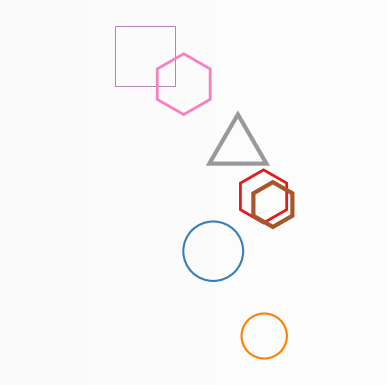[{"shape": "hexagon", "thickness": 2, "radius": 0.34, "center": [0.68, 0.49]}, {"shape": "circle", "thickness": 1.5, "radius": 0.39, "center": [0.55, 0.348]}, {"shape": "square", "thickness": 0.5, "radius": 0.39, "center": [0.375, 0.854]}, {"shape": "circle", "thickness": 1.5, "radius": 0.29, "center": [0.682, 0.127]}, {"shape": "hexagon", "thickness": 3, "radius": 0.29, "center": [0.704, 0.469]}, {"shape": "hexagon", "thickness": 2, "radius": 0.39, "center": [0.474, 0.781]}, {"shape": "triangle", "thickness": 3, "radius": 0.43, "center": [0.614, 0.618]}]